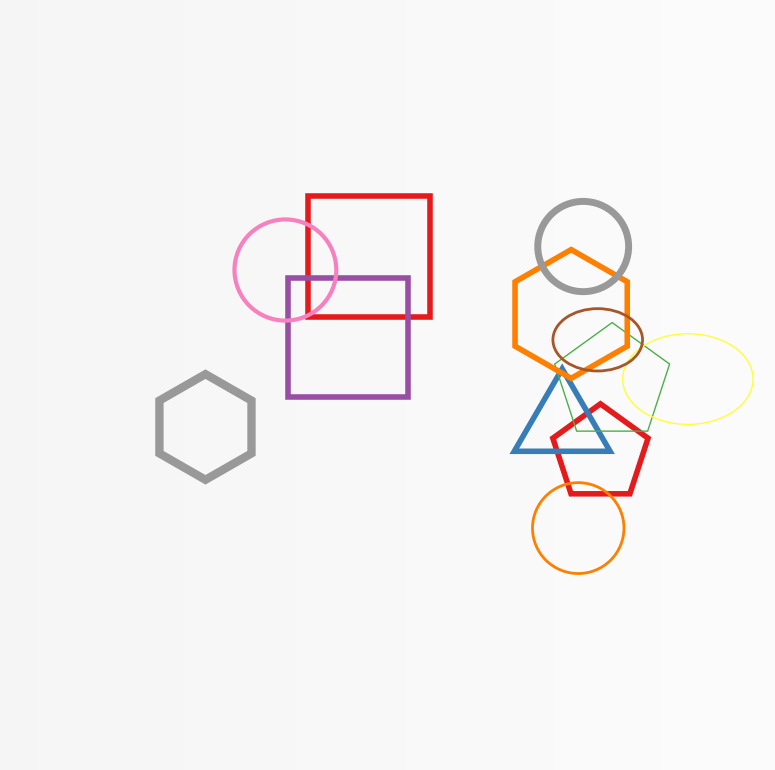[{"shape": "square", "thickness": 2, "radius": 0.39, "center": [0.476, 0.667]}, {"shape": "pentagon", "thickness": 2, "radius": 0.32, "center": [0.775, 0.411]}, {"shape": "triangle", "thickness": 2, "radius": 0.36, "center": [0.725, 0.45]}, {"shape": "pentagon", "thickness": 0.5, "radius": 0.39, "center": [0.79, 0.503]}, {"shape": "square", "thickness": 2, "radius": 0.39, "center": [0.449, 0.562]}, {"shape": "hexagon", "thickness": 2, "radius": 0.42, "center": [0.737, 0.592]}, {"shape": "circle", "thickness": 1, "radius": 0.3, "center": [0.746, 0.314]}, {"shape": "oval", "thickness": 0.5, "radius": 0.42, "center": [0.888, 0.508]}, {"shape": "oval", "thickness": 1, "radius": 0.29, "center": [0.771, 0.559]}, {"shape": "circle", "thickness": 1.5, "radius": 0.33, "center": [0.368, 0.649]}, {"shape": "hexagon", "thickness": 3, "radius": 0.34, "center": [0.265, 0.445]}, {"shape": "circle", "thickness": 2.5, "radius": 0.29, "center": [0.753, 0.68]}]